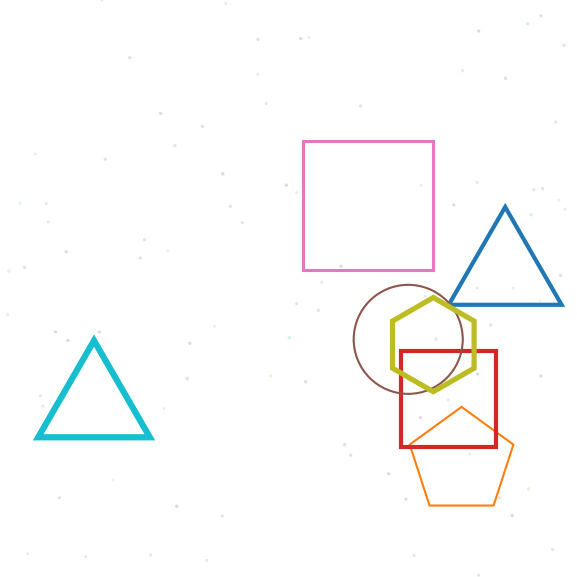[{"shape": "triangle", "thickness": 2, "radius": 0.56, "center": [0.875, 0.528]}, {"shape": "pentagon", "thickness": 1, "radius": 0.47, "center": [0.799, 0.2]}, {"shape": "square", "thickness": 2, "radius": 0.41, "center": [0.777, 0.308]}, {"shape": "circle", "thickness": 1, "radius": 0.47, "center": [0.707, 0.412]}, {"shape": "square", "thickness": 1.5, "radius": 0.56, "center": [0.637, 0.643]}, {"shape": "hexagon", "thickness": 2.5, "radius": 0.41, "center": [0.75, 0.402]}, {"shape": "triangle", "thickness": 3, "radius": 0.56, "center": [0.163, 0.298]}]